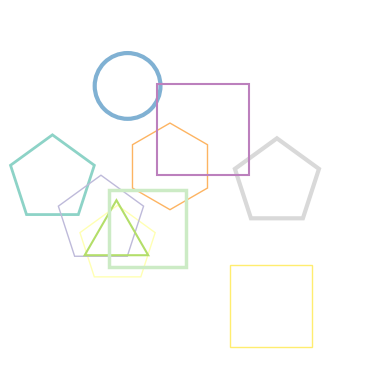[{"shape": "pentagon", "thickness": 2, "radius": 0.57, "center": [0.136, 0.535]}, {"shape": "pentagon", "thickness": 1, "radius": 0.51, "center": [0.305, 0.364]}, {"shape": "pentagon", "thickness": 1, "radius": 0.58, "center": [0.262, 0.429]}, {"shape": "circle", "thickness": 3, "radius": 0.43, "center": [0.331, 0.777]}, {"shape": "hexagon", "thickness": 1, "radius": 0.56, "center": [0.442, 0.568]}, {"shape": "triangle", "thickness": 1.5, "radius": 0.48, "center": [0.302, 0.385]}, {"shape": "pentagon", "thickness": 3, "radius": 0.57, "center": [0.719, 0.526]}, {"shape": "square", "thickness": 1.5, "radius": 0.59, "center": [0.527, 0.665]}, {"shape": "square", "thickness": 2.5, "radius": 0.5, "center": [0.382, 0.408]}, {"shape": "square", "thickness": 1, "radius": 0.53, "center": [0.703, 0.206]}]